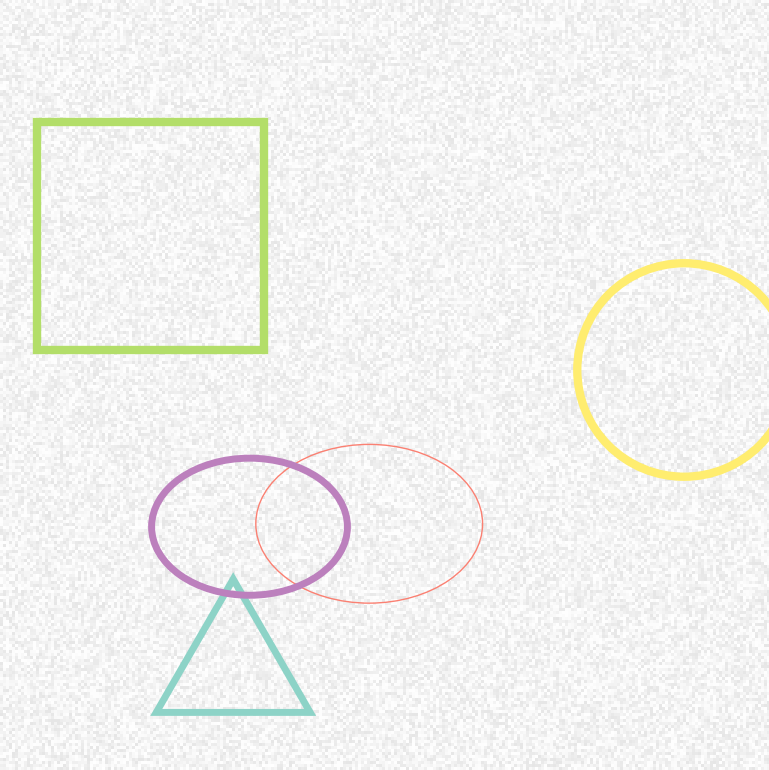[{"shape": "triangle", "thickness": 2.5, "radius": 0.58, "center": [0.303, 0.132]}, {"shape": "oval", "thickness": 0.5, "radius": 0.74, "center": [0.479, 0.32]}, {"shape": "square", "thickness": 3, "radius": 0.74, "center": [0.195, 0.694]}, {"shape": "oval", "thickness": 2.5, "radius": 0.64, "center": [0.324, 0.316]}, {"shape": "circle", "thickness": 3, "radius": 0.69, "center": [0.888, 0.519]}]